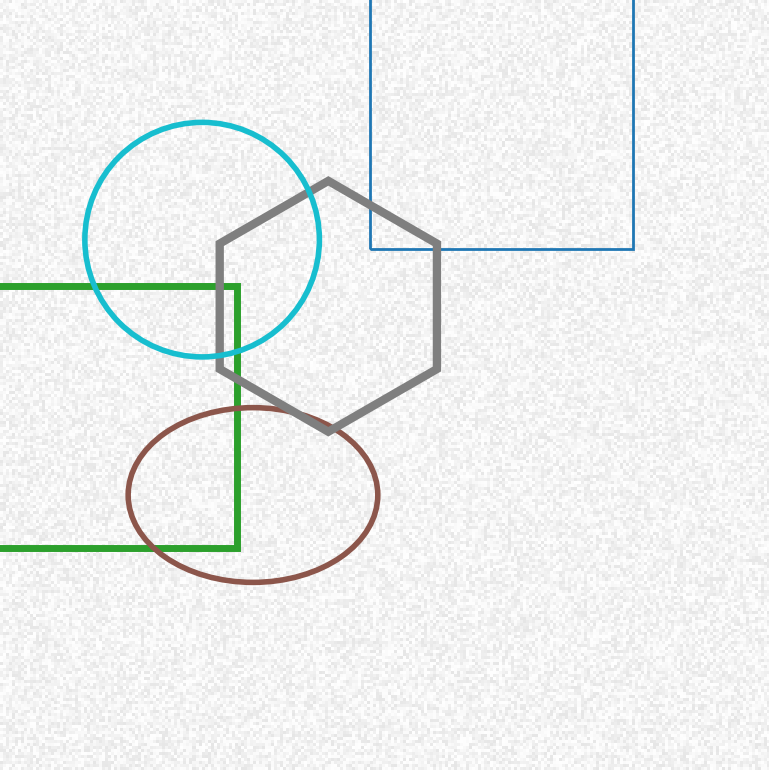[{"shape": "square", "thickness": 1, "radius": 0.86, "center": [0.651, 0.847]}, {"shape": "square", "thickness": 2.5, "radius": 0.85, "center": [0.138, 0.459]}, {"shape": "oval", "thickness": 2, "radius": 0.81, "center": [0.329, 0.357]}, {"shape": "hexagon", "thickness": 3, "radius": 0.81, "center": [0.426, 0.602]}, {"shape": "circle", "thickness": 2, "radius": 0.76, "center": [0.263, 0.689]}]